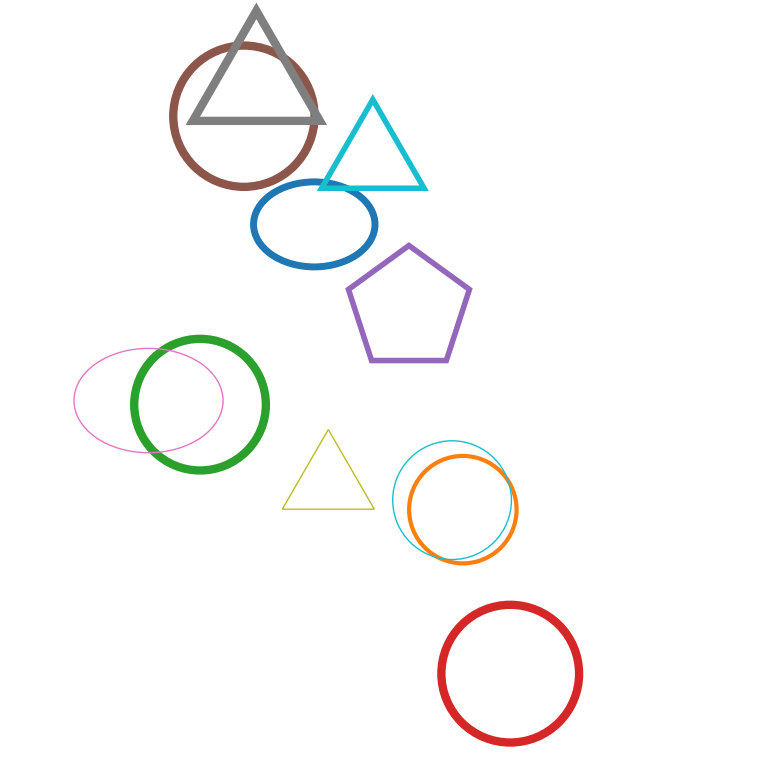[{"shape": "oval", "thickness": 2.5, "radius": 0.39, "center": [0.408, 0.709]}, {"shape": "circle", "thickness": 1.5, "radius": 0.35, "center": [0.601, 0.338]}, {"shape": "circle", "thickness": 3, "radius": 0.43, "center": [0.26, 0.474]}, {"shape": "circle", "thickness": 3, "radius": 0.45, "center": [0.663, 0.125]}, {"shape": "pentagon", "thickness": 2, "radius": 0.41, "center": [0.531, 0.599]}, {"shape": "circle", "thickness": 3, "radius": 0.46, "center": [0.317, 0.849]}, {"shape": "oval", "thickness": 0.5, "radius": 0.48, "center": [0.193, 0.48]}, {"shape": "triangle", "thickness": 3, "radius": 0.48, "center": [0.333, 0.891]}, {"shape": "triangle", "thickness": 0.5, "radius": 0.34, "center": [0.426, 0.373]}, {"shape": "triangle", "thickness": 2, "radius": 0.38, "center": [0.484, 0.794]}, {"shape": "circle", "thickness": 0.5, "radius": 0.39, "center": [0.587, 0.35]}]